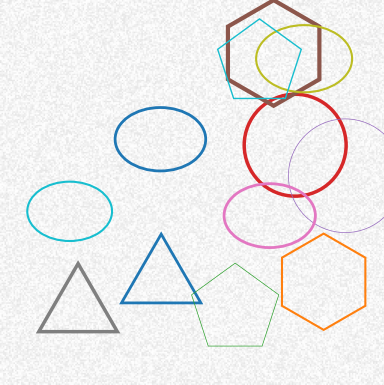[{"shape": "oval", "thickness": 2, "radius": 0.59, "center": [0.417, 0.638]}, {"shape": "triangle", "thickness": 2, "radius": 0.6, "center": [0.419, 0.273]}, {"shape": "hexagon", "thickness": 1.5, "radius": 0.63, "center": [0.841, 0.268]}, {"shape": "pentagon", "thickness": 0.5, "radius": 0.6, "center": [0.611, 0.197]}, {"shape": "circle", "thickness": 2.5, "radius": 0.66, "center": [0.767, 0.623]}, {"shape": "circle", "thickness": 0.5, "radius": 0.74, "center": [0.897, 0.544]}, {"shape": "hexagon", "thickness": 3, "radius": 0.69, "center": [0.711, 0.862]}, {"shape": "oval", "thickness": 2, "radius": 0.59, "center": [0.701, 0.44]}, {"shape": "triangle", "thickness": 2.5, "radius": 0.59, "center": [0.203, 0.197]}, {"shape": "oval", "thickness": 1.5, "radius": 0.62, "center": [0.79, 0.848]}, {"shape": "pentagon", "thickness": 1, "radius": 0.57, "center": [0.674, 0.837]}, {"shape": "oval", "thickness": 1.5, "radius": 0.55, "center": [0.181, 0.451]}]